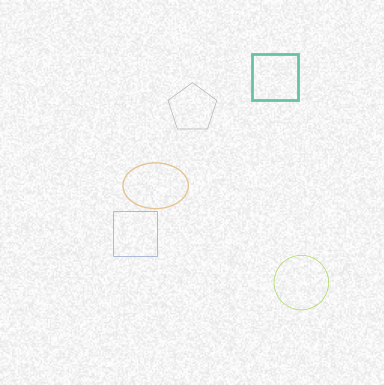[{"shape": "square", "thickness": 2, "radius": 0.3, "center": [0.714, 0.801]}, {"shape": "square", "thickness": 0.5, "radius": 0.29, "center": [0.35, 0.394]}, {"shape": "circle", "thickness": 0.5, "radius": 0.35, "center": [0.783, 0.266]}, {"shape": "oval", "thickness": 1, "radius": 0.42, "center": [0.404, 0.517]}, {"shape": "pentagon", "thickness": 0.5, "radius": 0.33, "center": [0.5, 0.719]}]